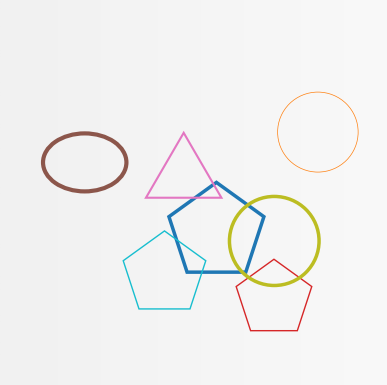[{"shape": "pentagon", "thickness": 2.5, "radius": 0.64, "center": [0.559, 0.397]}, {"shape": "circle", "thickness": 0.5, "radius": 0.52, "center": [0.82, 0.657]}, {"shape": "pentagon", "thickness": 1, "radius": 0.51, "center": [0.707, 0.224]}, {"shape": "oval", "thickness": 3, "radius": 0.54, "center": [0.219, 0.578]}, {"shape": "triangle", "thickness": 1.5, "radius": 0.56, "center": [0.474, 0.543]}, {"shape": "circle", "thickness": 2.5, "radius": 0.58, "center": [0.708, 0.374]}, {"shape": "pentagon", "thickness": 1, "radius": 0.56, "center": [0.424, 0.288]}]